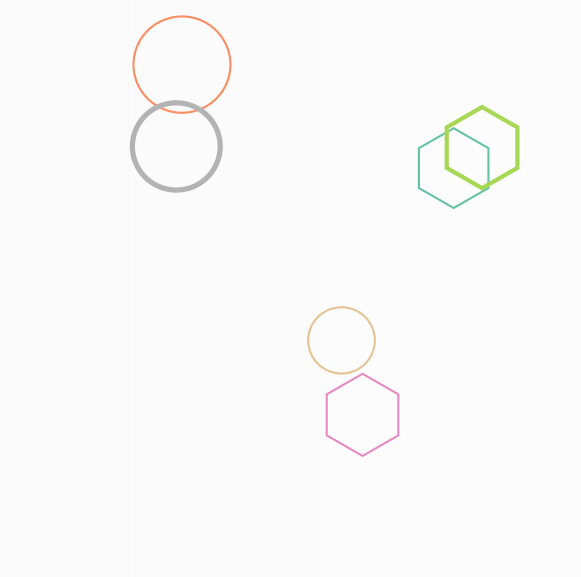[{"shape": "hexagon", "thickness": 1, "radius": 0.35, "center": [0.781, 0.708]}, {"shape": "circle", "thickness": 1, "radius": 0.42, "center": [0.313, 0.887]}, {"shape": "hexagon", "thickness": 1, "radius": 0.36, "center": [0.624, 0.281]}, {"shape": "hexagon", "thickness": 2, "radius": 0.35, "center": [0.829, 0.744]}, {"shape": "circle", "thickness": 1, "radius": 0.29, "center": [0.588, 0.41]}, {"shape": "circle", "thickness": 2.5, "radius": 0.38, "center": [0.303, 0.746]}]